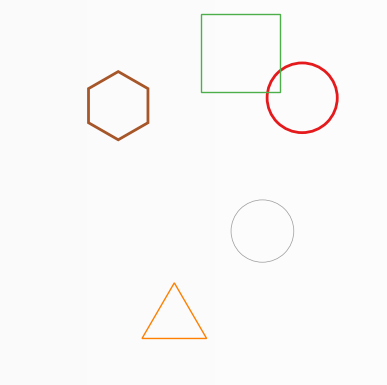[{"shape": "circle", "thickness": 2, "radius": 0.45, "center": [0.78, 0.746]}, {"shape": "square", "thickness": 1, "radius": 0.51, "center": [0.621, 0.862]}, {"shape": "triangle", "thickness": 1, "radius": 0.48, "center": [0.45, 0.169]}, {"shape": "hexagon", "thickness": 2, "radius": 0.44, "center": [0.305, 0.726]}, {"shape": "circle", "thickness": 0.5, "radius": 0.4, "center": [0.677, 0.4]}]